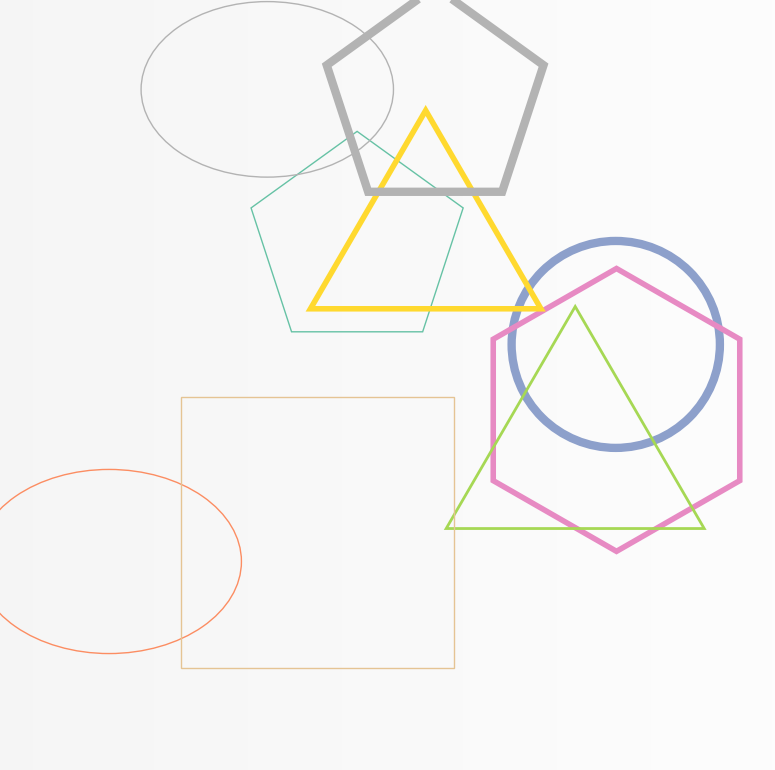[{"shape": "pentagon", "thickness": 0.5, "radius": 0.72, "center": [0.461, 0.685]}, {"shape": "oval", "thickness": 0.5, "radius": 0.85, "center": [0.141, 0.271]}, {"shape": "circle", "thickness": 3, "radius": 0.67, "center": [0.795, 0.553]}, {"shape": "hexagon", "thickness": 2, "radius": 0.92, "center": [0.795, 0.468]}, {"shape": "triangle", "thickness": 1, "radius": 0.96, "center": [0.742, 0.41]}, {"shape": "triangle", "thickness": 2, "radius": 0.86, "center": [0.549, 0.685]}, {"shape": "square", "thickness": 0.5, "radius": 0.88, "center": [0.41, 0.308]}, {"shape": "pentagon", "thickness": 3, "radius": 0.74, "center": [0.561, 0.87]}, {"shape": "oval", "thickness": 0.5, "radius": 0.81, "center": [0.345, 0.884]}]